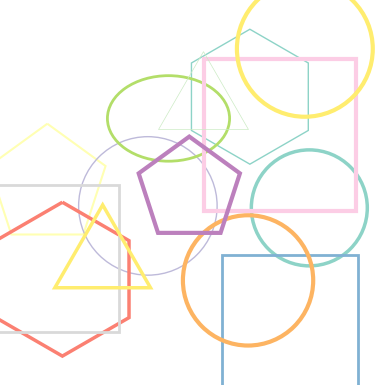[{"shape": "hexagon", "thickness": 1, "radius": 0.88, "center": [0.649, 0.749]}, {"shape": "circle", "thickness": 2.5, "radius": 0.75, "center": [0.803, 0.46]}, {"shape": "pentagon", "thickness": 1.5, "radius": 0.8, "center": [0.123, 0.52]}, {"shape": "circle", "thickness": 1, "radius": 0.9, "center": [0.384, 0.465]}, {"shape": "hexagon", "thickness": 2.5, "radius": 1.0, "center": [0.162, 0.275]}, {"shape": "square", "thickness": 2, "radius": 0.89, "center": [0.754, 0.161]}, {"shape": "circle", "thickness": 3, "radius": 0.85, "center": [0.644, 0.272]}, {"shape": "oval", "thickness": 2, "radius": 0.79, "center": [0.438, 0.692]}, {"shape": "square", "thickness": 3, "radius": 0.98, "center": [0.728, 0.649]}, {"shape": "square", "thickness": 2, "radius": 0.96, "center": [0.116, 0.329]}, {"shape": "pentagon", "thickness": 3, "radius": 0.69, "center": [0.492, 0.507]}, {"shape": "triangle", "thickness": 0.5, "radius": 0.67, "center": [0.529, 0.731]}, {"shape": "triangle", "thickness": 2.5, "radius": 0.72, "center": [0.267, 0.324]}, {"shape": "circle", "thickness": 3, "radius": 0.88, "center": [0.792, 0.873]}]